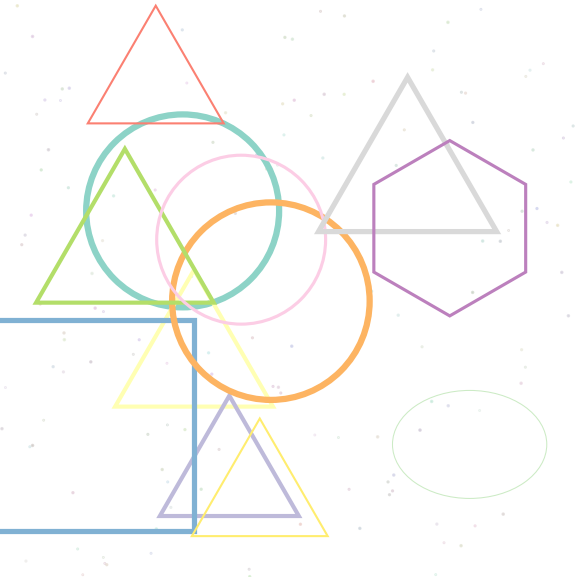[{"shape": "circle", "thickness": 3, "radius": 0.84, "center": [0.316, 0.634]}, {"shape": "triangle", "thickness": 2, "radius": 0.79, "center": [0.336, 0.374]}, {"shape": "triangle", "thickness": 2, "radius": 0.69, "center": [0.397, 0.175]}, {"shape": "triangle", "thickness": 1, "radius": 0.68, "center": [0.27, 0.853]}, {"shape": "square", "thickness": 2.5, "radius": 0.91, "center": [0.154, 0.262]}, {"shape": "circle", "thickness": 3, "radius": 0.86, "center": [0.469, 0.478]}, {"shape": "triangle", "thickness": 2, "radius": 0.89, "center": [0.216, 0.564]}, {"shape": "circle", "thickness": 1.5, "radius": 0.73, "center": [0.418, 0.584]}, {"shape": "triangle", "thickness": 2.5, "radius": 0.89, "center": [0.706, 0.687]}, {"shape": "hexagon", "thickness": 1.5, "radius": 0.76, "center": [0.779, 0.604]}, {"shape": "oval", "thickness": 0.5, "radius": 0.67, "center": [0.813, 0.23]}, {"shape": "triangle", "thickness": 1, "radius": 0.68, "center": [0.45, 0.139]}]